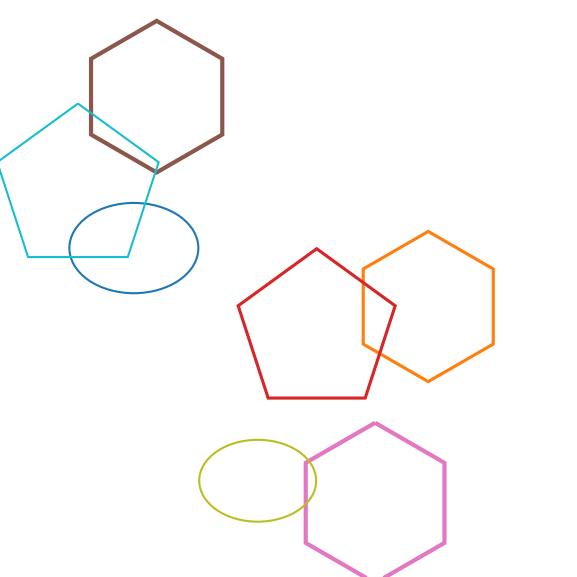[{"shape": "oval", "thickness": 1, "radius": 0.56, "center": [0.232, 0.57]}, {"shape": "hexagon", "thickness": 1.5, "radius": 0.65, "center": [0.742, 0.468]}, {"shape": "pentagon", "thickness": 1.5, "radius": 0.71, "center": [0.548, 0.425]}, {"shape": "hexagon", "thickness": 2, "radius": 0.66, "center": [0.271, 0.832]}, {"shape": "hexagon", "thickness": 2, "radius": 0.69, "center": [0.65, 0.128]}, {"shape": "oval", "thickness": 1, "radius": 0.51, "center": [0.446, 0.167]}, {"shape": "pentagon", "thickness": 1, "radius": 0.73, "center": [0.135, 0.673]}]